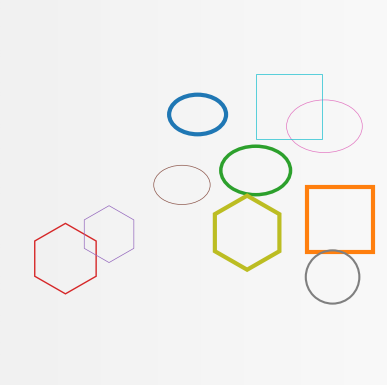[{"shape": "oval", "thickness": 3, "radius": 0.37, "center": [0.51, 0.703]}, {"shape": "square", "thickness": 3, "radius": 0.43, "center": [0.878, 0.43]}, {"shape": "oval", "thickness": 2.5, "radius": 0.45, "center": [0.66, 0.557]}, {"shape": "hexagon", "thickness": 1, "radius": 0.46, "center": [0.169, 0.328]}, {"shape": "hexagon", "thickness": 0.5, "radius": 0.37, "center": [0.281, 0.392]}, {"shape": "oval", "thickness": 0.5, "radius": 0.36, "center": [0.47, 0.52]}, {"shape": "oval", "thickness": 0.5, "radius": 0.49, "center": [0.837, 0.672]}, {"shape": "circle", "thickness": 1.5, "radius": 0.35, "center": [0.858, 0.281]}, {"shape": "hexagon", "thickness": 3, "radius": 0.48, "center": [0.638, 0.396]}, {"shape": "square", "thickness": 0.5, "radius": 0.43, "center": [0.746, 0.724]}]